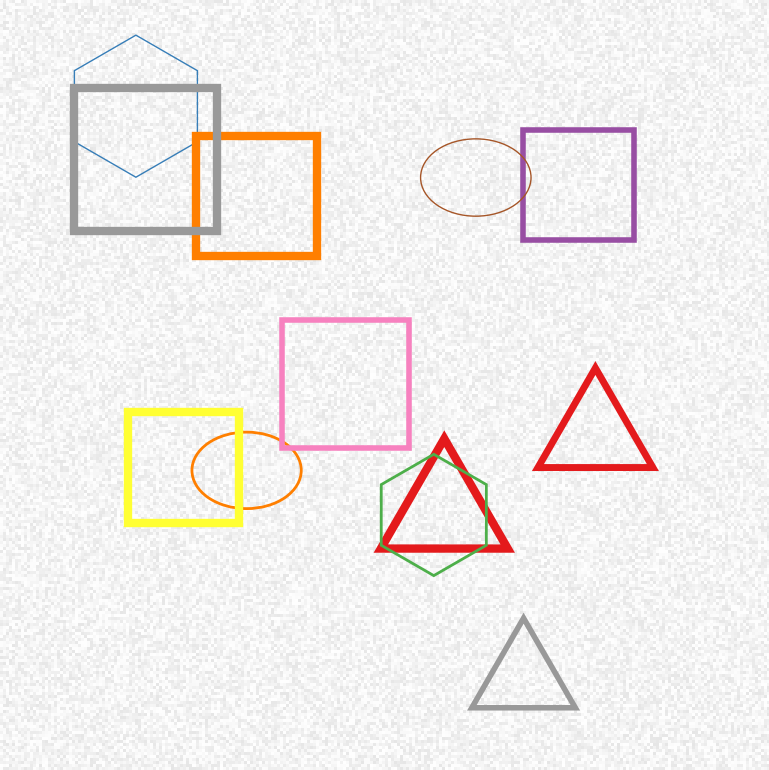[{"shape": "triangle", "thickness": 2.5, "radius": 0.43, "center": [0.773, 0.436]}, {"shape": "triangle", "thickness": 3, "radius": 0.48, "center": [0.577, 0.335]}, {"shape": "hexagon", "thickness": 0.5, "radius": 0.46, "center": [0.176, 0.862]}, {"shape": "hexagon", "thickness": 1, "radius": 0.39, "center": [0.563, 0.331]}, {"shape": "square", "thickness": 2, "radius": 0.36, "center": [0.751, 0.76]}, {"shape": "oval", "thickness": 1, "radius": 0.35, "center": [0.32, 0.389]}, {"shape": "square", "thickness": 3, "radius": 0.39, "center": [0.333, 0.746]}, {"shape": "square", "thickness": 3, "radius": 0.36, "center": [0.238, 0.393]}, {"shape": "oval", "thickness": 0.5, "radius": 0.36, "center": [0.618, 0.769]}, {"shape": "square", "thickness": 2, "radius": 0.41, "center": [0.449, 0.501]}, {"shape": "triangle", "thickness": 2, "radius": 0.39, "center": [0.68, 0.12]}, {"shape": "square", "thickness": 3, "radius": 0.46, "center": [0.189, 0.793]}]